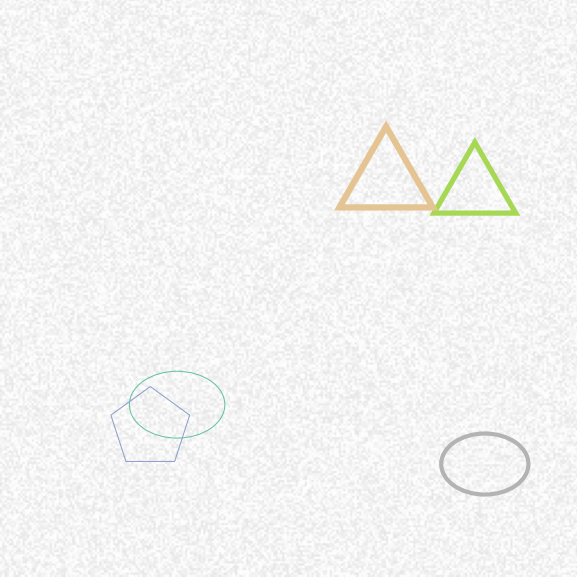[{"shape": "oval", "thickness": 0.5, "radius": 0.41, "center": [0.307, 0.298]}, {"shape": "pentagon", "thickness": 0.5, "radius": 0.36, "center": [0.26, 0.258]}, {"shape": "triangle", "thickness": 2.5, "radius": 0.41, "center": [0.822, 0.671]}, {"shape": "triangle", "thickness": 3, "radius": 0.47, "center": [0.669, 0.687]}, {"shape": "oval", "thickness": 2, "radius": 0.38, "center": [0.84, 0.196]}]